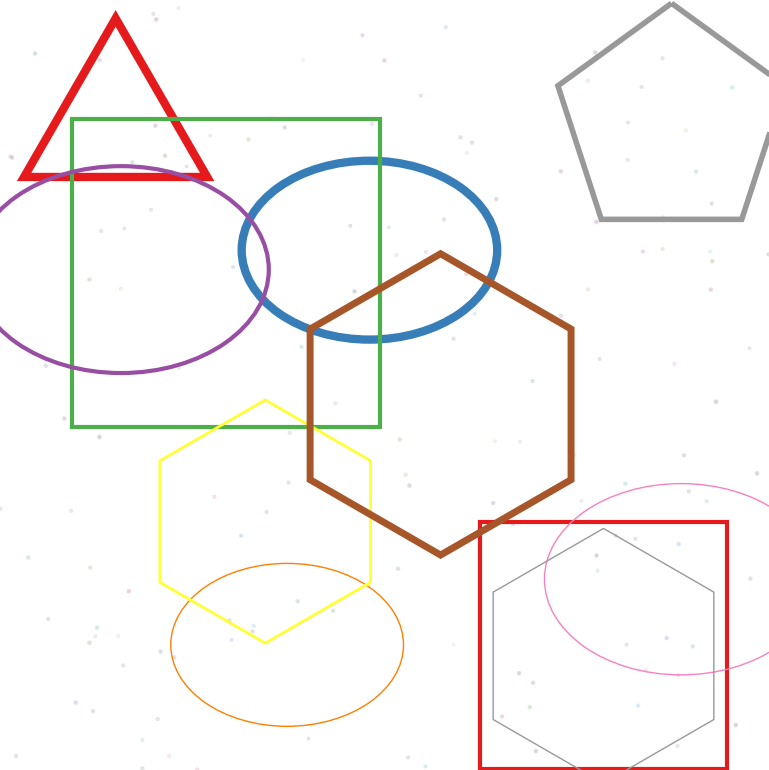[{"shape": "square", "thickness": 1.5, "radius": 0.8, "center": [0.784, 0.162]}, {"shape": "triangle", "thickness": 3, "radius": 0.69, "center": [0.15, 0.839]}, {"shape": "oval", "thickness": 3, "radius": 0.83, "center": [0.48, 0.675]}, {"shape": "square", "thickness": 1.5, "radius": 1.0, "center": [0.294, 0.645]}, {"shape": "oval", "thickness": 1.5, "radius": 0.96, "center": [0.157, 0.65]}, {"shape": "oval", "thickness": 0.5, "radius": 0.76, "center": [0.373, 0.163]}, {"shape": "hexagon", "thickness": 1, "radius": 0.79, "center": [0.344, 0.323]}, {"shape": "hexagon", "thickness": 2.5, "radius": 0.98, "center": [0.572, 0.475]}, {"shape": "oval", "thickness": 0.5, "radius": 0.89, "center": [0.884, 0.248]}, {"shape": "hexagon", "thickness": 0.5, "radius": 0.83, "center": [0.784, 0.148]}, {"shape": "pentagon", "thickness": 2, "radius": 0.78, "center": [0.872, 0.841]}]